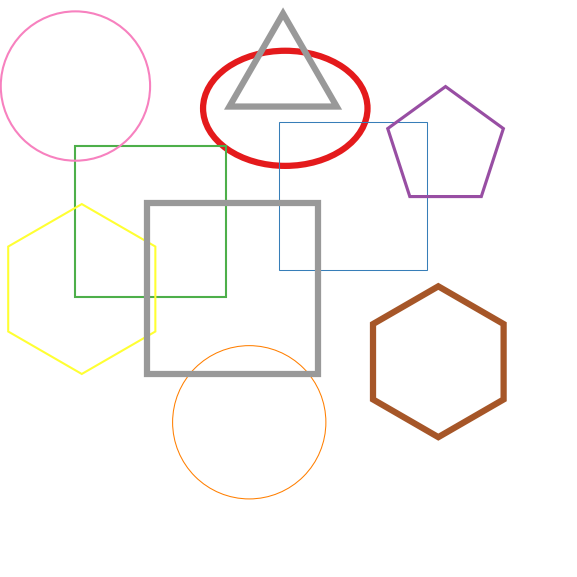[{"shape": "oval", "thickness": 3, "radius": 0.71, "center": [0.494, 0.812]}, {"shape": "square", "thickness": 0.5, "radius": 0.64, "center": [0.611, 0.66]}, {"shape": "square", "thickness": 1, "radius": 0.65, "center": [0.261, 0.616]}, {"shape": "pentagon", "thickness": 1.5, "radius": 0.53, "center": [0.772, 0.744]}, {"shape": "circle", "thickness": 0.5, "radius": 0.66, "center": [0.432, 0.268]}, {"shape": "hexagon", "thickness": 1, "radius": 0.74, "center": [0.142, 0.499]}, {"shape": "hexagon", "thickness": 3, "radius": 0.65, "center": [0.759, 0.373]}, {"shape": "circle", "thickness": 1, "radius": 0.65, "center": [0.131, 0.85]}, {"shape": "square", "thickness": 3, "radius": 0.74, "center": [0.402, 0.499]}, {"shape": "triangle", "thickness": 3, "radius": 0.54, "center": [0.49, 0.868]}]